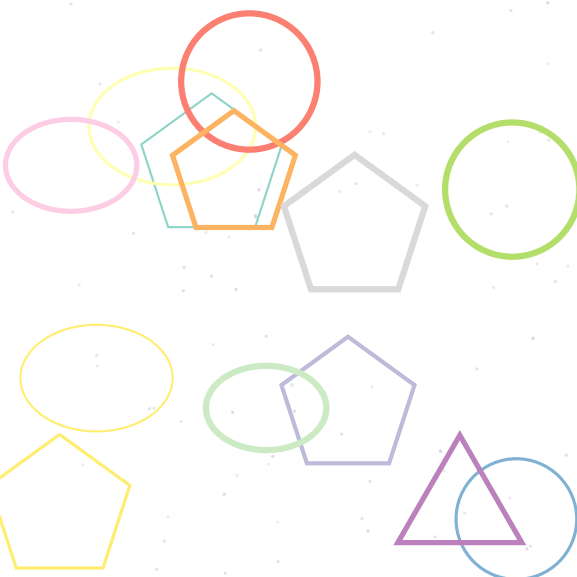[{"shape": "pentagon", "thickness": 1, "radius": 0.64, "center": [0.366, 0.709]}, {"shape": "oval", "thickness": 1.5, "radius": 0.72, "center": [0.298, 0.78]}, {"shape": "pentagon", "thickness": 2, "radius": 0.61, "center": [0.603, 0.295]}, {"shape": "circle", "thickness": 3, "radius": 0.59, "center": [0.432, 0.858]}, {"shape": "circle", "thickness": 1.5, "radius": 0.52, "center": [0.894, 0.1]}, {"shape": "pentagon", "thickness": 2.5, "radius": 0.56, "center": [0.405, 0.696]}, {"shape": "circle", "thickness": 3, "radius": 0.58, "center": [0.887, 0.671]}, {"shape": "oval", "thickness": 2.5, "radius": 0.57, "center": [0.123, 0.713]}, {"shape": "pentagon", "thickness": 3, "radius": 0.64, "center": [0.614, 0.602]}, {"shape": "triangle", "thickness": 2.5, "radius": 0.62, "center": [0.796, 0.122]}, {"shape": "oval", "thickness": 3, "radius": 0.52, "center": [0.461, 0.293]}, {"shape": "pentagon", "thickness": 1.5, "radius": 0.64, "center": [0.103, 0.119]}, {"shape": "oval", "thickness": 1, "radius": 0.66, "center": [0.167, 0.344]}]